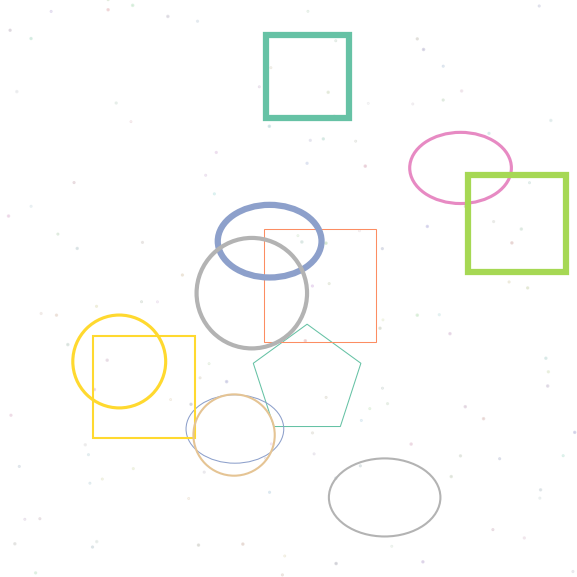[{"shape": "pentagon", "thickness": 0.5, "radius": 0.49, "center": [0.532, 0.34]}, {"shape": "square", "thickness": 3, "radius": 0.36, "center": [0.532, 0.867]}, {"shape": "square", "thickness": 0.5, "radius": 0.49, "center": [0.555, 0.505]}, {"shape": "oval", "thickness": 3, "radius": 0.45, "center": [0.467, 0.582]}, {"shape": "oval", "thickness": 0.5, "radius": 0.42, "center": [0.407, 0.256]}, {"shape": "oval", "thickness": 1.5, "radius": 0.44, "center": [0.797, 0.708]}, {"shape": "square", "thickness": 3, "radius": 0.42, "center": [0.895, 0.612]}, {"shape": "square", "thickness": 1, "radius": 0.44, "center": [0.249, 0.329]}, {"shape": "circle", "thickness": 1.5, "radius": 0.4, "center": [0.206, 0.373]}, {"shape": "circle", "thickness": 1, "radius": 0.35, "center": [0.405, 0.246]}, {"shape": "oval", "thickness": 1, "radius": 0.48, "center": [0.666, 0.138]}, {"shape": "circle", "thickness": 2, "radius": 0.48, "center": [0.436, 0.491]}]